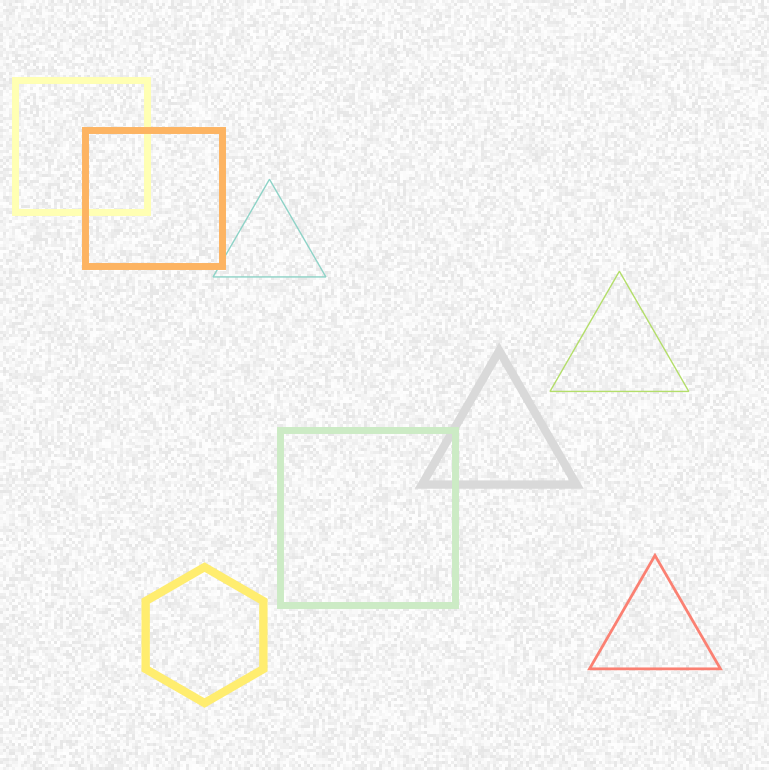[{"shape": "triangle", "thickness": 0.5, "radius": 0.42, "center": [0.35, 0.683]}, {"shape": "square", "thickness": 2.5, "radius": 0.43, "center": [0.105, 0.81]}, {"shape": "triangle", "thickness": 1, "radius": 0.49, "center": [0.851, 0.18]}, {"shape": "square", "thickness": 2.5, "radius": 0.44, "center": [0.199, 0.743]}, {"shape": "triangle", "thickness": 0.5, "radius": 0.52, "center": [0.804, 0.544]}, {"shape": "triangle", "thickness": 3, "radius": 0.58, "center": [0.648, 0.429]}, {"shape": "square", "thickness": 2.5, "radius": 0.57, "center": [0.477, 0.328]}, {"shape": "hexagon", "thickness": 3, "radius": 0.44, "center": [0.266, 0.175]}]